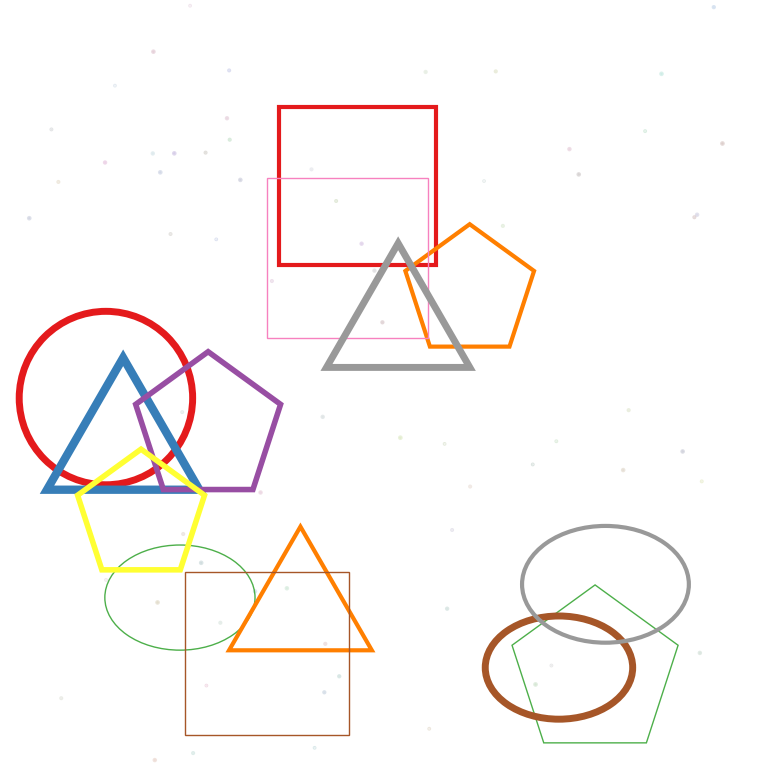[{"shape": "circle", "thickness": 2.5, "radius": 0.56, "center": [0.138, 0.483]}, {"shape": "square", "thickness": 1.5, "radius": 0.51, "center": [0.464, 0.759]}, {"shape": "triangle", "thickness": 3, "radius": 0.57, "center": [0.16, 0.421]}, {"shape": "pentagon", "thickness": 0.5, "radius": 0.57, "center": [0.773, 0.127]}, {"shape": "oval", "thickness": 0.5, "radius": 0.49, "center": [0.234, 0.224]}, {"shape": "pentagon", "thickness": 2, "radius": 0.49, "center": [0.27, 0.444]}, {"shape": "triangle", "thickness": 1.5, "radius": 0.54, "center": [0.39, 0.209]}, {"shape": "pentagon", "thickness": 1.5, "radius": 0.44, "center": [0.61, 0.621]}, {"shape": "pentagon", "thickness": 2, "radius": 0.43, "center": [0.183, 0.33]}, {"shape": "square", "thickness": 0.5, "radius": 0.53, "center": [0.347, 0.152]}, {"shape": "oval", "thickness": 2.5, "radius": 0.48, "center": [0.726, 0.133]}, {"shape": "square", "thickness": 0.5, "radius": 0.52, "center": [0.452, 0.665]}, {"shape": "triangle", "thickness": 2.5, "radius": 0.54, "center": [0.517, 0.577]}, {"shape": "oval", "thickness": 1.5, "radius": 0.54, "center": [0.786, 0.241]}]